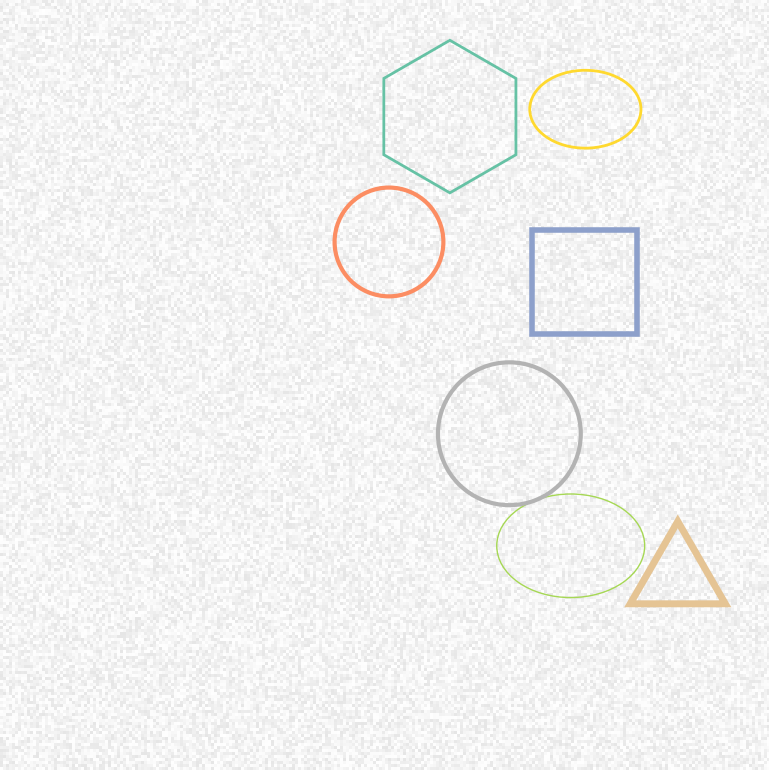[{"shape": "hexagon", "thickness": 1, "radius": 0.5, "center": [0.584, 0.849]}, {"shape": "circle", "thickness": 1.5, "radius": 0.35, "center": [0.505, 0.686]}, {"shape": "square", "thickness": 2, "radius": 0.34, "center": [0.759, 0.634]}, {"shape": "oval", "thickness": 0.5, "radius": 0.48, "center": [0.741, 0.291]}, {"shape": "oval", "thickness": 1, "radius": 0.36, "center": [0.76, 0.858]}, {"shape": "triangle", "thickness": 2.5, "radius": 0.36, "center": [0.88, 0.252]}, {"shape": "circle", "thickness": 1.5, "radius": 0.46, "center": [0.662, 0.437]}]